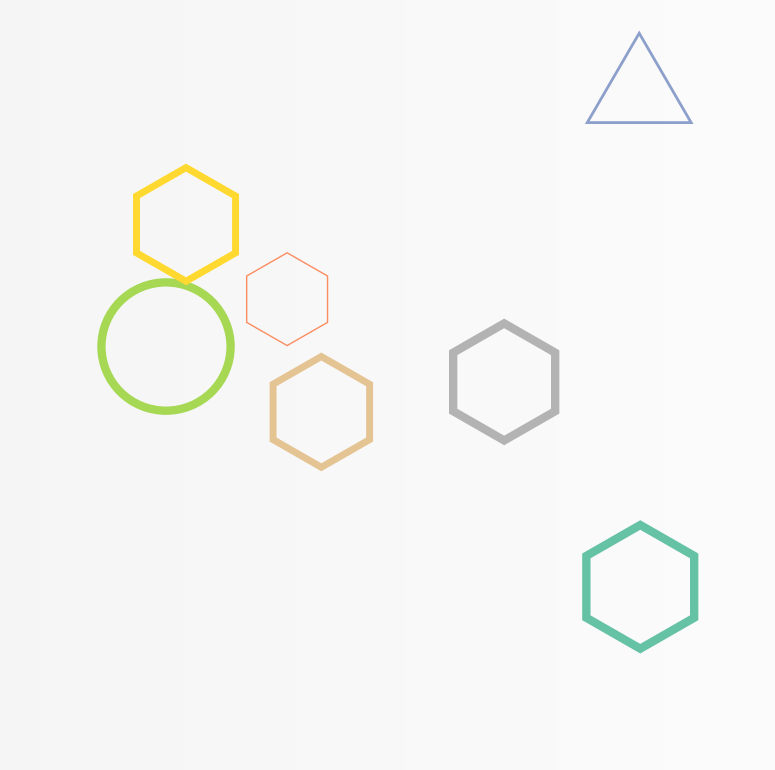[{"shape": "hexagon", "thickness": 3, "radius": 0.4, "center": [0.826, 0.238]}, {"shape": "hexagon", "thickness": 0.5, "radius": 0.3, "center": [0.37, 0.611]}, {"shape": "triangle", "thickness": 1, "radius": 0.39, "center": [0.825, 0.879]}, {"shape": "circle", "thickness": 3, "radius": 0.42, "center": [0.214, 0.55]}, {"shape": "hexagon", "thickness": 2.5, "radius": 0.37, "center": [0.24, 0.709]}, {"shape": "hexagon", "thickness": 2.5, "radius": 0.36, "center": [0.415, 0.465]}, {"shape": "hexagon", "thickness": 3, "radius": 0.38, "center": [0.651, 0.504]}]